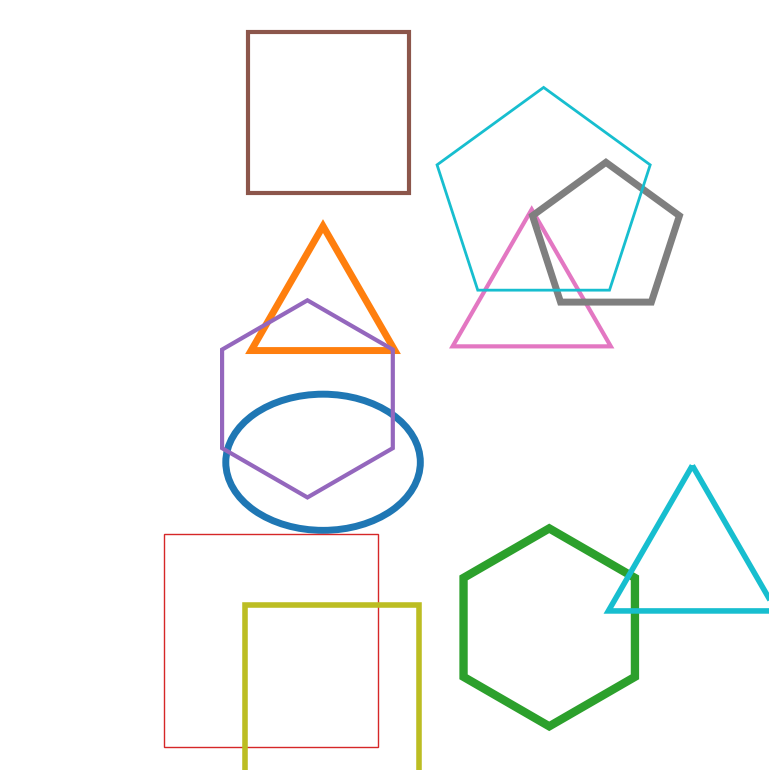[{"shape": "oval", "thickness": 2.5, "radius": 0.63, "center": [0.42, 0.4]}, {"shape": "triangle", "thickness": 2.5, "radius": 0.54, "center": [0.419, 0.599]}, {"shape": "hexagon", "thickness": 3, "radius": 0.64, "center": [0.713, 0.185]}, {"shape": "square", "thickness": 0.5, "radius": 0.69, "center": [0.352, 0.168]}, {"shape": "hexagon", "thickness": 1.5, "radius": 0.64, "center": [0.399, 0.482]}, {"shape": "square", "thickness": 1.5, "radius": 0.52, "center": [0.426, 0.854]}, {"shape": "triangle", "thickness": 1.5, "radius": 0.59, "center": [0.691, 0.609]}, {"shape": "pentagon", "thickness": 2.5, "radius": 0.5, "center": [0.787, 0.689]}, {"shape": "square", "thickness": 2, "radius": 0.57, "center": [0.431, 0.102]}, {"shape": "triangle", "thickness": 2, "radius": 0.63, "center": [0.899, 0.27]}, {"shape": "pentagon", "thickness": 1, "radius": 0.73, "center": [0.706, 0.741]}]